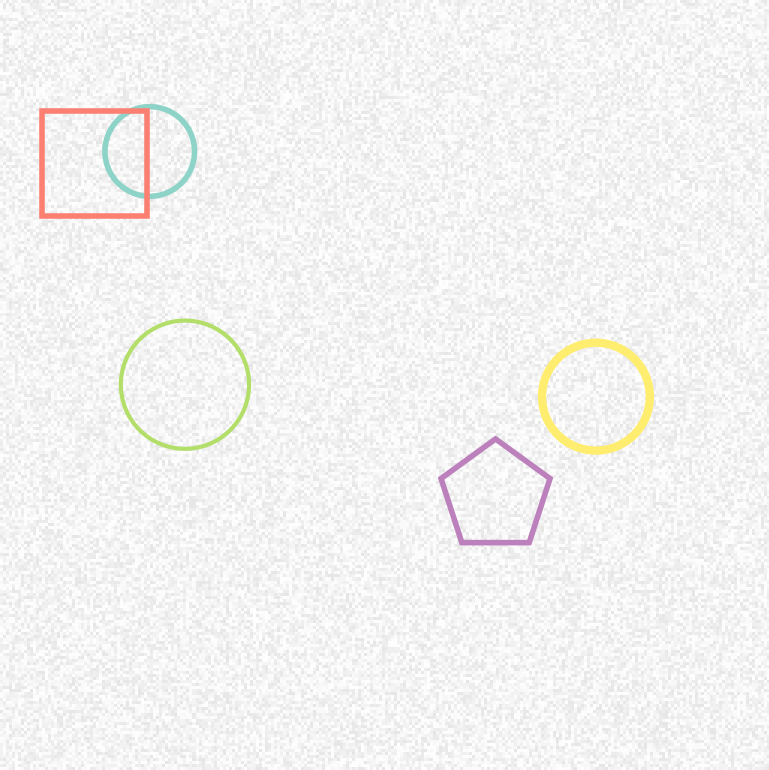[{"shape": "circle", "thickness": 2, "radius": 0.29, "center": [0.194, 0.803]}, {"shape": "square", "thickness": 2, "radius": 0.34, "center": [0.123, 0.788]}, {"shape": "circle", "thickness": 1.5, "radius": 0.42, "center": [0.24, 0.5]}, {"shape": "pentagon", "thickness": 2, "radius": 0.37, "center": [0.644, 0.355]}, {"shape": "circle", "thickness": 3, "radius": 0.35, "center": [0.774, 0.485]}]